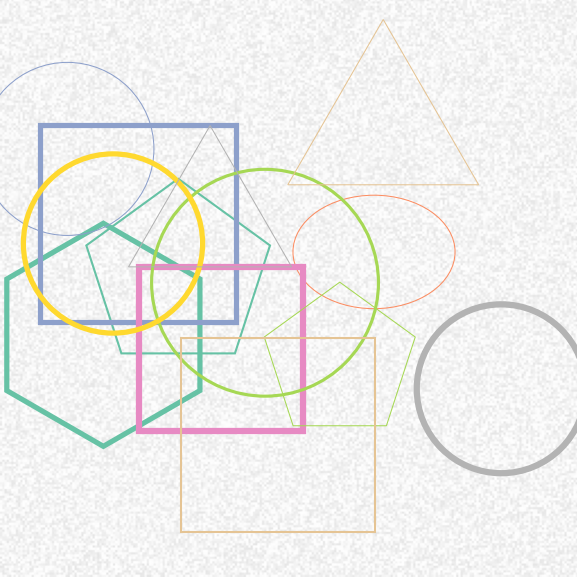[{"shape": "pentagon", "thickness": 1, "radius": 0.84, "center": [0.309, 0.522]}, {"shape": "hexagon", "thickness": 2.5, "radius": 0.97, "center": [0.179, 0.419]}, {"shape": "oval", "thickness": 0.5, "radius": 0.7, "center": [0.648, 0.563]}, {"shape": "circle", "thickness": 0.5, "radius": 0.75, "center": [0.117, 0.741]}, {"shape": "square", "thickness": 2.5, "radius": 0.85, "center": [0.239, 0.612]}, {"shape": "square", "thickness": 3, "radius": 0.71, "center": [0.383, 0.395]}, {"shape": "pentagon", "thickness": 0.5, "radius": 0.69, "center": [0.588, 0.373]}, {"shape": "circle", "thickness": 1.5, "radius": 0.98, "center": [0.459, 0.51]}, {"shape": "circle", "thickness": 2.5, "radius": 0.78, "center": [0.196, 0.577]}, {"shape": "square", "thickness": 1, "radius": 0.84, "center": [0.482, 0.246]}, {"shape": "triangle", "thickness": 0.5, "radius": 0.95, "center": [0.664, 0.775]}, {"shape": "triangle", "thickness": 0.5, "radius": 0.82, "center": [0.364, 0.619]}, {"shape": "circle", "thickness": 3, "radius": 0.73, "center": [0.868, 0.326]}]